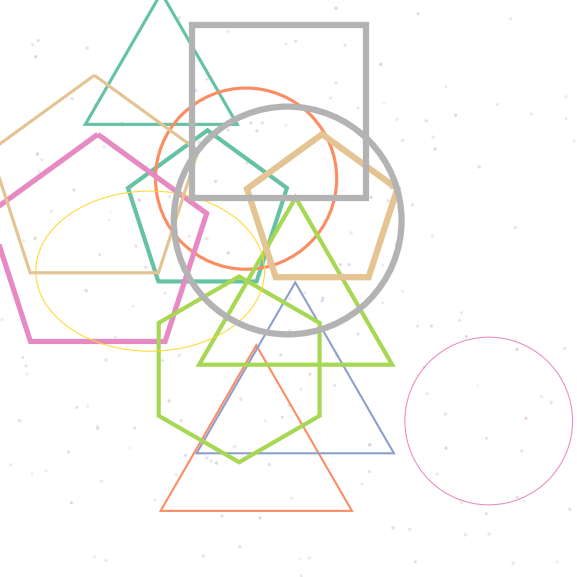[{"shape": "triangle", "thickness": 1.5, "radius": 0.76, "center": [0.279, 0.86]}, {"shape": "pentagon", "thickness": 2, "radius": 0.72, "center": [0.359, 0.629]}, {"shape": "triangle", "thickness": 1, "radius": 0.96, "center": [0.444, 0.21]}, {"shape": "circle", "thickness": 1.5, "radius": 0.78, "center": [0.426, 0.69]}, {"shape": "triangle", "thickness": 1, "radius": 0.99, "center": [0.511, 0.313]}, {"shape": "pentagon", "thickness": 2.5, "radius": 0.99, "center": [0.169, 0.568]}, {"shape": "circle", "thickness": 0.5, "radius": 0.73, "center": [0.846, 0.27]}, {"shape": "triangle", "thickness": 2, "radius": 0.96, "center": [0.512, 0.464]}, {"shape": "hexagon", "thickness": 2, "radius": 0.8, "center": [0.414, 0.36]}, {"shape": "oval", "thickness": 0.5, "radius": 0.99, "center": [0.26, 0.53]}, {"shape": "pentagon", "thickness": 1.5, "radius": 0.95, "center": [0.163, 0.68]}, {"shape": "pentagon", "thickness": 3, "radius": 0.68, "center": [0.558, 0.63]}, {"shape": "square", "thickness": 3, "radius": 0.75, "center": [0.483, 0.805]}, {"shape": "circle", "thickness": 3, "radius": 0.99, "center": [0.498, 0.617]}]